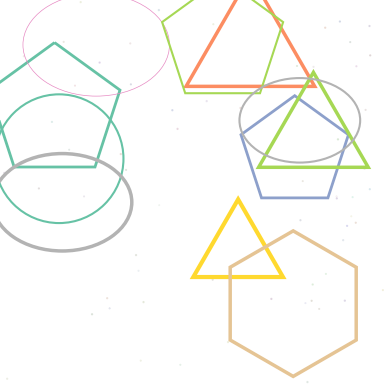[{"shape": "circle", "thickness": 1.5, "radius": 0.84, "center": [0.154, 0.588]}, {"shape": "pentagon", "thickness": 2, "radius": 0.89, "center": [0.142, 0.711]}, {"shape": "triangle", "thickness": 2.5, "radius": 0.96, "center": [0.65, 0.872]}, {"shape": "pentagon", "thickness": 2, "radius": 0.73, "center": [0.765, 0.605]}, {"shape": "oval", "thickness": 0.5, "radius": 0.95, "center": [0.25, 0.884]}, {"shape": "triangle", "thickness": 2.5, "radius": 0.82, "center": [0.814, 0.648]}, {"shape": "pentagon", "thickness": 1.5, "radius": 0.83, "center": [0.578, 0.892]}, {"shape": "triangle", "thickness": 3, "radius": 0.67, "center": [0.619, 0.348]}, {"shape": "hexagon", "thickness": 2.5, "radius": 0.94, "center": [0.762, 0.211]}, {"shape": "oval", "thickness": 2.5, "radius": 0.9, "center": [0.162, 0.475]}, {"shape": "oval", "thickness": 1.5, "radius": 0.78, "center": [0.779, 0.687]}]